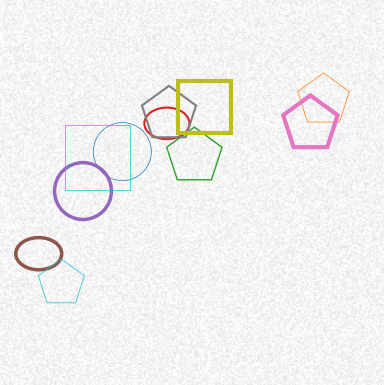[{"shape": "circle", "thickness": 0.5, "radius": 0.38, "center": [0.318, 0.606]}, {"shape": "pentagon", "thickness": 0.5, "radius": 0.35, "center": [0.84, 0.74]}, {"shape": "pentagon", "thickness": 1, "radius": 0.38, "center": [0.505, 0.594]}, {"shape": "oval", "thickness": 1.5, "radius": 0.29, "center": [0.433, 0.68]}, {"shape": "circle", "thickness": 2.5, "radius": 0.37, "center": [0.216, 0.504]}, {"shape": "oval", "thickness": 2.5, "radius": 0.3, "center": [0.101, 0.341]}, {"shape": "pentagon", "thickness": 3, "radius": 0.37, "center": [0.806, 0.678]}, {"shape": "pentagon", "thickness": 1.5, "radius": 0.37, "center": [0.439, 0.703]}, {"shape": "square", "thickness": 3, "radius": 0.34, "center": [0.531, 0.722]}, {"shape": "pentagon", "thickness": 0.5, "radius": 0.31, "center": [0.159, 0.264]}, {"shape": "square", "thickness": 0.5, "radius": 0.42, "center": [0.252, 0.59]}]